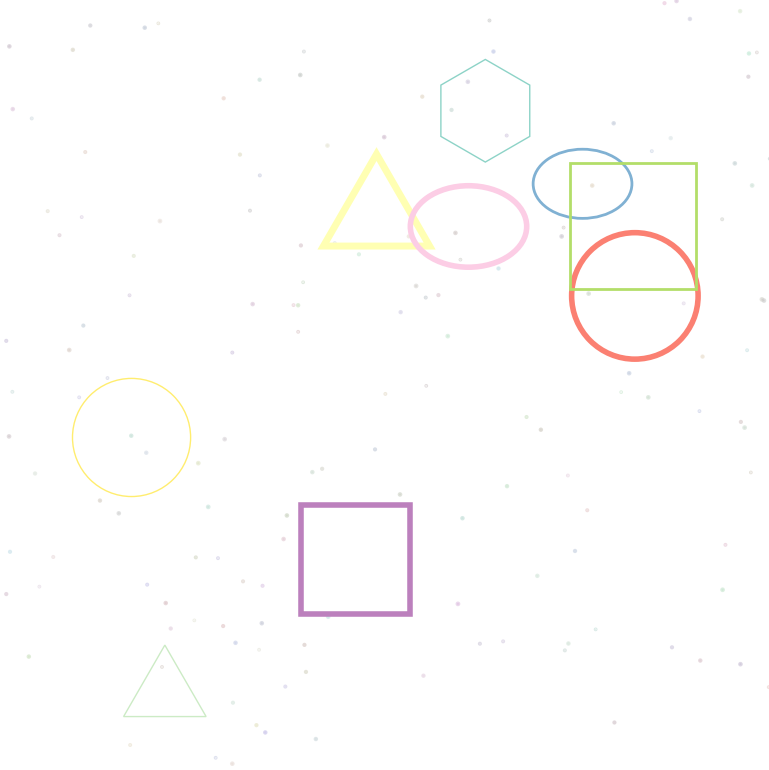[{"shape": "hexagon", "thickness": 0.5, "radius": 0.33, "center": [0.63, 0.856]}, {"shape": "triangle", "thickness": 2.5, "radius": 0.4, "center": [0.489, 0.72]}, {"shape": "circle", "thickness": 2, "radius": 0.41, "center": [0.825, 0.616]}, {"shape": "oval", "thickness": 1, "radius": 0.32, "center": [0.757, 0.761]}, {"shape": "square", "thickness": 1, "radius": 0.41, "center": [0.822, 0.706]}, {"shape": "oval", "thickness": 2, "radius": 0.38, "center": [0.608, 0.706]}, {"shape": "square", "thickness": 2, "radius": 0.35, "center": [0.462, 0.274]}, {"shape": "triangle", "thickness": 0.5, "radius": 0.31, "center": [0.214, 0.1]}, {"shape": "circle", "thickness": 0.5, "radius": 0.38, "center": [0.171, 0.432]}]